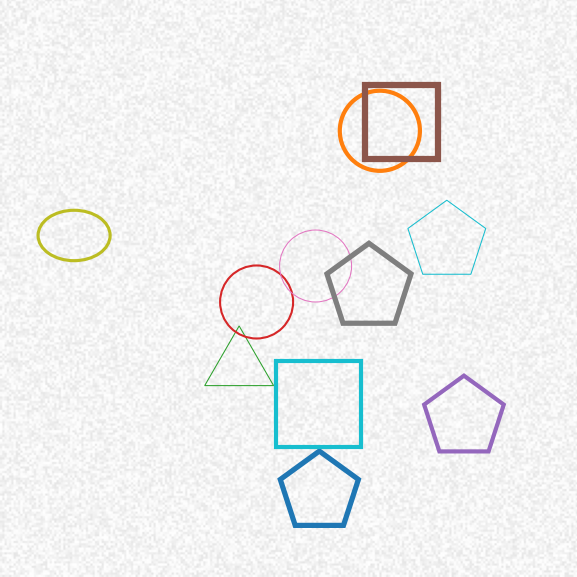[{"shape": "pentagon", "thickness": 2.5, "radius": 0.36, "center": [0.553, 0.147]}, {"shape": "circle", "thickness": 2, "radius": 0.35, "center": [0.658, 0.773]}, {"shape": "triangle", "thickness": 0.5, "radius": 0.34, "center": [0.414, 0.366]}, {"shape": "circle", "thickness": 1, "radius": 0.32, "center": [0.444, 0.476]}, {"shape": "pentagon", "thickness": 2, "radius": 0.36, "center": [0.803, 0.276]}, {"shape": "square", "thickness": 3, "radius": 0.32, "center": [0.695, 0.788]}, {"shape": "circle", "thickness": 0.5, "radius": 0.31, "center": [0.546, 0.539]}, {"shape": "pentagon", "thickness": 2.5, "radius": 0.38, "center": [0.639, 0.501]}, {"shape": "oval", "thickness": 1.5, "radius": 0.31, "center": [0.128, 0.591]}, {"shape": "square", "thickness": 2, "radius": 0.37, "center": [0.551, 0.3]}, {"shape": "pentagon", "thickness": 0.5, "radius": 0.35, "center": [0.774, 0.582]}]